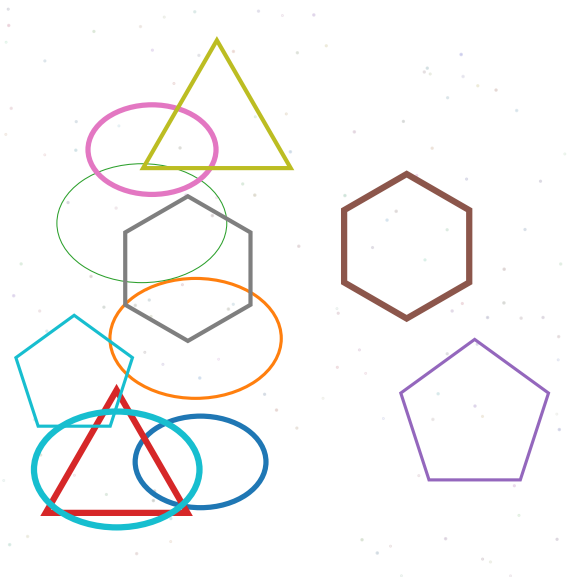[{"shape": "oval", "thickness": 2.5, "radius": 0.57, "center": [0.347, 0.199]}, {"shape": "oval", "thickness": 1.5, "radius": 0.74, "center": [0.339, 0.413]}, {"shape": "oval", "thickness": 0.5, "radius": 0.74, "center": [0.246, 0.613]}, {"shape": "triangle", "thickness": 3, "radius": 0.71, "center": [0.202, 0.182]}, {"shape": "pentagon", "thickness": 1.5, "radius": 0.67, "center": [0.822, 0.277]}, {"shape": "hexagon", "thickness": 3, "radius": 0.63, "center": [0.704, 0.573]}, {"shape": "oval", "thickness": 2.5, "radius": 0.55, "center": [0.263, 0.74]}, {"shape": "hexagon", "thickness": 2, "radius": 0.63, "center": [0.325, 0.534]}, {"shape": "triangle", "thickness": 2, "radius": 0.74, "center": [0.376, 0.782]}, {"shape": "oval", "thickness": 3, "radius": 0.72, "center": [0.202, 0.186]}, {"shape": "pentagon", "thickness": 1.5, "radius": 0.53, "center": [0.128, 0.347]}]